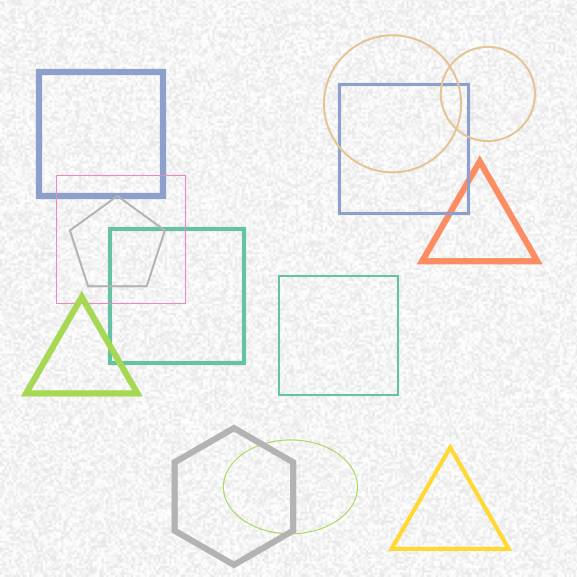[{"shape": "square", "thickness": 2, "radius": 0.58, "center": [0.306, 0.487]}, {"shape": "square", "thickness": 1, "radius": 0.52, "center": [0.586, 0.419]}, {"shape": "triangle", "thickness": 3, "radius": 0.58, "center": [0.831, 0.604]}, {"shape": "square", "thickness": 3, "radius": 0.54, "center": [0.175, 0.767]}, {"shape": "square", "thickness": 1.5, "radius": 0.56, "center": [0.699, 0.742]}, {"shape": "square", "thickness": 0.5, "radius": 0.56, "center": [0.209, 0.586]}, {"shape": "triangle", "thickness": 3, "radius": 0.56, "center": [0.142, 0.374]}, {"shape": "oval", "thickness": 0.5, "radius": 0.58, "center": [0.503, 0.156]}, {"shape": "triangle", "thickness": 2, "radius": 0.59, "center": [0.78, 0.107]}, {"shape": "circle", "thickness": 1, "radius": 0.59, "center": [0.68, 0.819]}, {"shape": "circle", "thickness": 1, "radius": 0.41, "center": [0.845, 0.836]}, {"shape": "hexagon", "thickness": 3, "radius": 0.59, "center": [0.405, 0.139]}, {"shape": "pentagon", "thickness": 1, "radius": 0.43, "center": [0.203, 0.573]}]